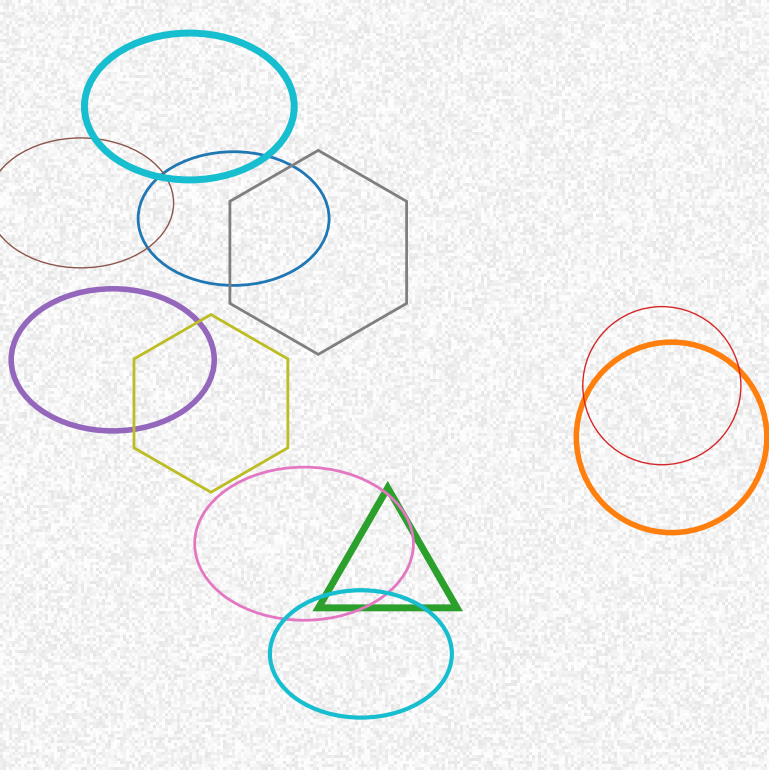[{"shape": "oval", "thickness": 1, "radius": 0.62, "center": [0.303, 0.716]}, {"shape": "circle", "thickness": 2, "radius": 0.62, "center": [0.872, 0.432]}, {"shape": "triangle", "thickness": 2.5, "radius": 0.52, "center": [0.504, 0.263]}, {"shape": "circle", "thickness": 0.5, "radius": 0.51, "center": [0.86, 0.499]}, {"shape": "oval", "thickness": 2, "radius": 0.66, "center": [0.146, 0.533]}, {"shape": "oval", "thickness": 0.5, "radius": 0.6, "center": [0.105, 0.736]}, {"shape": "oval", "thickness": 1, "radius": 0.71, "center": [0.395, 0.294]}, {"shape": "hexagon", "thickness": 1, "radius": 0.66, "center": [0.413, 0.672]}, {"shape": "hexagon", "thickness": 1, "radius": 0.58, "center": [0.274, 0.476]}, {"shape": "oval", "thickness": 2.5, "radius": 0.68, "center": [0.246, 0.862]}, {"shape": "oval", "thickness": 1.5, "radius": 0.59, "center": [0.469, 0.151]}]